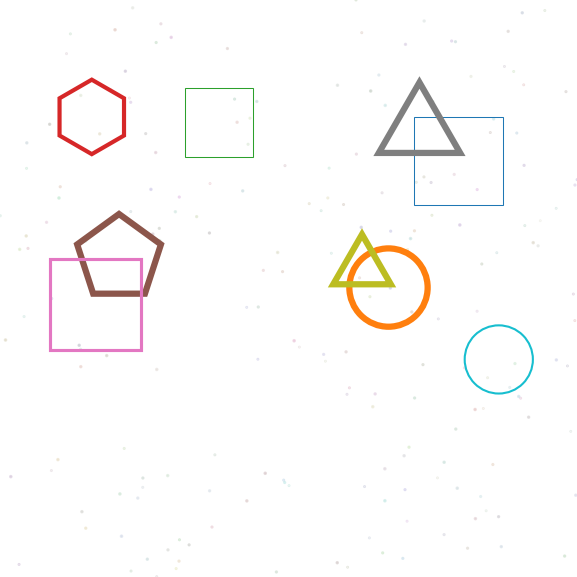[{"shape": "square", "thickness": 0.5, "radius": 0.38, "center": [0.794, 0.72]}, {"shape": "circle", "thickness": 3, "radius": 0.34, "center": [0.673, 0.501]}, {"shape": "square", "thickness": 0.5, "radius": 0.3, "center": [0.379, 0.787]}, {"shape": "hexagon", "thickness": 2, "radius": 0.32, "center": [0.159, 0.797]}, {"shape": "pentagon", "thickness": 3, "radius": 0.38, "center": [0.206, 0.552]}, {"shape": "square", "thickness": 1.5, "radius": 0.39, "center": [0.166, 0.472]}, {"shape": "triangle", "thickness": 3, "radius": 0.41, "center": [0.726, 0.775]}, {"shape": "triangle", "thickness": 3, "radius": 0.29, "center": [0.627, 0.536]}, {"shape": "circle", "thickness": 1, "radius": 0.3, "center": [0.864, 0.377]}]